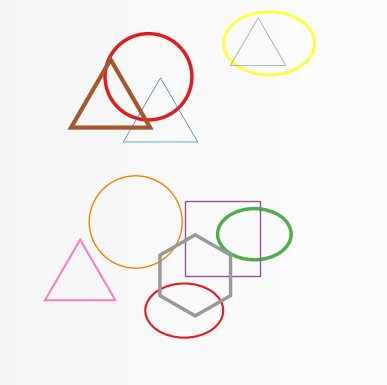[{"shape": "circle", "thickness": 2.5, "radius": 0.56, "center": [0.383, 0.801]}, {"shape": "oval", "thickness": 1.5, "radius": 0.5, "center": [0.476, 0.193]}, {"shape": "triangle", "thickness": 0.5, "radius": 0.55, "center": [0.414, 0.687]}, {"shape": "oval", "thickness": 2.5, "radius": 0.47, "center": [0.656, 0.392]}, {"shape": "square", "thickness": 1, "radius": 0.48, "center": [0.574, 0.381]}, {"shape": "circle", "thickness": 1, "radius": 0.6, "center": [0.35, 0.423]}, {"shape": "oval", "thickness": 2, "radius": 0.59, "center": [0.694, 0.887]}, {"shape": "triangle", "thickness": 3, "radius": 0.59, "center": [0.285, 0.728]}, {"shape": "triangle", "thickness": 1.5, "radius": 0.52, "center": [0.207, 0.273]}, {"shape": "hexagon", "thickness": 2.5, "radius": 0.53, "center": [0.504, 0.285]}, {"shape": "triangle", "thickness": 0.5, "radius": 0.41, "center": [0.666, 0.871]}]